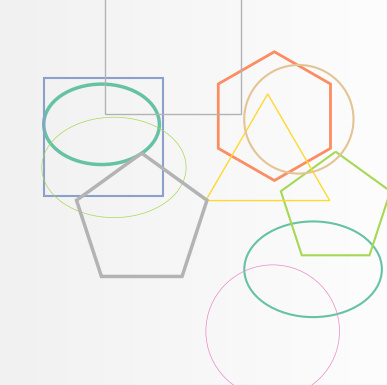[{"shape": "oval", "thickness": 1.5, "radius": 0.89, "center": [0.808, 0.301]}, {"shape": "oval", "thickness": 2.5, "radius": 0.75, "center": [0.262, 0.677]}, {"shape": "hexagon", "thickness": 2, "radius": 0.84, "center": [0.708, 0.698]}, {"shape": "square", "thickness": 1.5, "radius": 0.77, "center": [0.267, 0.645]}, {"shape": "circle", "thickness": 0.5, "radius": 0.86, "center": [0.704, 0.14]}, {"shape": "oval", "thickness": 0.5, "radius": 0.93, "center": [0.294, 0.565]}, {"shape": "pentagon", "thickness": 1.5, "radius": 0.74, "center": [0.866, 0.457]}, {"shape": "triangle", "thickness": 1, "radius": 0.92, "center": [0.691, 0.571]}, {"shape": "circle", "thickness": 1.5, "radius": 0.71, "center": [0.771, 0.69]}, {"shape": "square", "thickness": 1, "radius": 0.88, "center": [0.446, 0.878]}, {"shape": "pentagon", "thickness": 2.5, "radius": 0.89, "center": [0.366, 0.425]}]